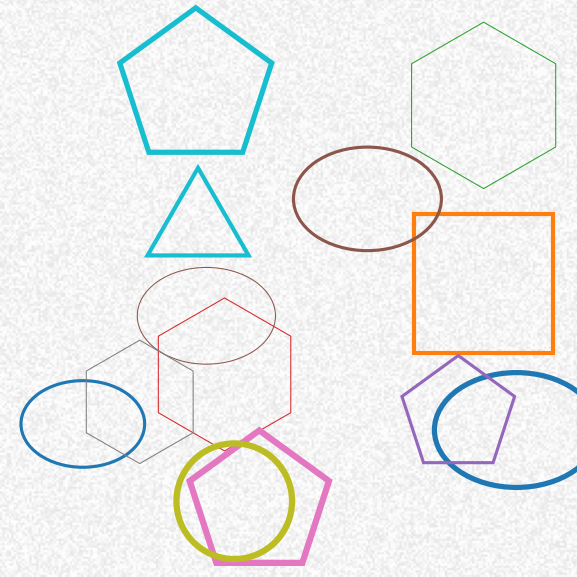[{"shape": "oval", "thickness": 2.5, "radius": 0.71, "center": [0.894, 0.255]}, {"shape": "oval", "thickness": 1.5, "radius": 0.54, "center": [0.143, 0.265]}, {"shape": "square", "thickness": 2, "radius": 0.6, "center": [0.838, 0.508]}, {"shape": "hexagon", "thickness": 0.5, "radius": 0.72, "center": [0.837, 0.817]}, {"shape": "hexagon", "thickness": 0.5, "radius": 0.66, "center": [0.389, 0.351]}, {"shape": "pentagon", "thickness": 1.5, "radius": 0.51, "center": [0.794, 0.281]}, {"shape": "oval", "thickness": 0.5, "radius": 0.6, "center": [0.357, 0.452]}, {"shape": "oval", "thickness": 1.5, "radius": 0.64, "center": [0.636, 0.655]}, {"shape": "pentagon", "thickness": 3, "radius": 0.63, "center": [0.449, 0.127]}, {"shape": "hexagon", "thickness": 0.5, "radius": 0.53, "center": [0.242, 0.303]}, {"shape": "circle", "thickness": 3, "radius": 0.5, "center": [0.406, 0.131]}, {"shape": "triangle", "thickness": 2, "radius": 0.5, "center": [0.343, 0.607]}, {"shape": "pentagon", "thickness": 2.5, "radius": 0.69, "center": [0.339, 0.847]}]